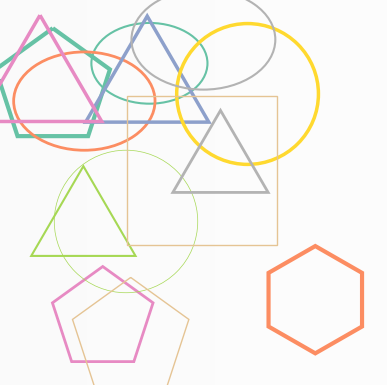[{"shape": "pentagon", "thickness": 3, "radius": 0.77, "center": [0.136, 0.772]}, {"shape": "oval", "thickness": 1.5, "radius": 0.75, "center": [0.386, 0.836]}, {"shape": "oval", "thickness": 2, "radius": 0.91, "center": [0.218, 0.737]}, {"shape": "hexagon", "thickness": 3, "radius": 0.7, "center": [0.814, 0.222]}, {"shape": "triangle", "thickness": 2.5, "radius": 0.92, "center": [0.38, 0.775]}, {"shape": "pentagon", "thickness": 2, "radius": 0.68, "center": [0.265, 0.171]}, {"shape": "triangle", "thickness": 2.5, "radius": 0.92, "center": [0.103, 0.777]}, {"shape": "circle", "thickness": 0.5, "radius": 0.93, "center": [0.325, 0.425]}, {"shape": "triangle", "thickness": 1.5, "radius": 0.78, "center": [0.215, 0.413]}, {"shape": "circle", "thickness": 2.5, "radius": 0.91, "center": [0.639, 0.756]}, {"shape": "square", "thickness": 1, "radius": 0.97, "center": [0.521, 0.556]}, {"shape": "pentagon", "thickness": 1, "radius": 0.79, "center": [0.337, 0.122]}, {"shape": "oval", "thickness": 1.5, "radius": 0.93, "center": [0.525, 0.897]}, {"shape": "triangle", "thickness": 2, "radius": 0.71, "center": [0.569, 0.571]}]